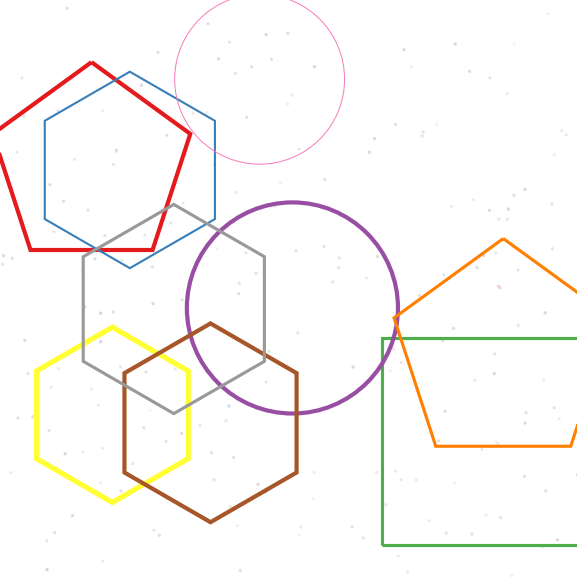[{"shape": "pentagon", "thickness": 2, "radius": 0.9, "center": [0.158, 0.712]}, {"shape": "hexagon", "thickness": 1, "radius": 0.85, "center": [0.225, 0.705]}, {"shape": "square", "thickness": 1.5, "radius": 0.9, "center": [0.841, 0.235]}, {"shape": "circle", "thickness": 2, "radius": 0.91, "center": [0.506, 0.466]}, {"shape": "pentagon", "thickness": 1.5, "radius": 0.99, "center": [0.871, 0.387]}, {"shape": "hexagon", "thickness": 2.5, "radius": 0.76, "center": [0.195, 0.281]}, {"shape": "hexagon", "thickness": 2, "radius": 0.86, "center": [0.365, 0.267]}, {"shape": "circle", "thickness": 0.5, "radius": 0.74, "center": [0.45, 0.862]}, {"shape": "hexagon", "thickness": 1.5, "radius": 0.91, "center": [0.301, 0.464]}]